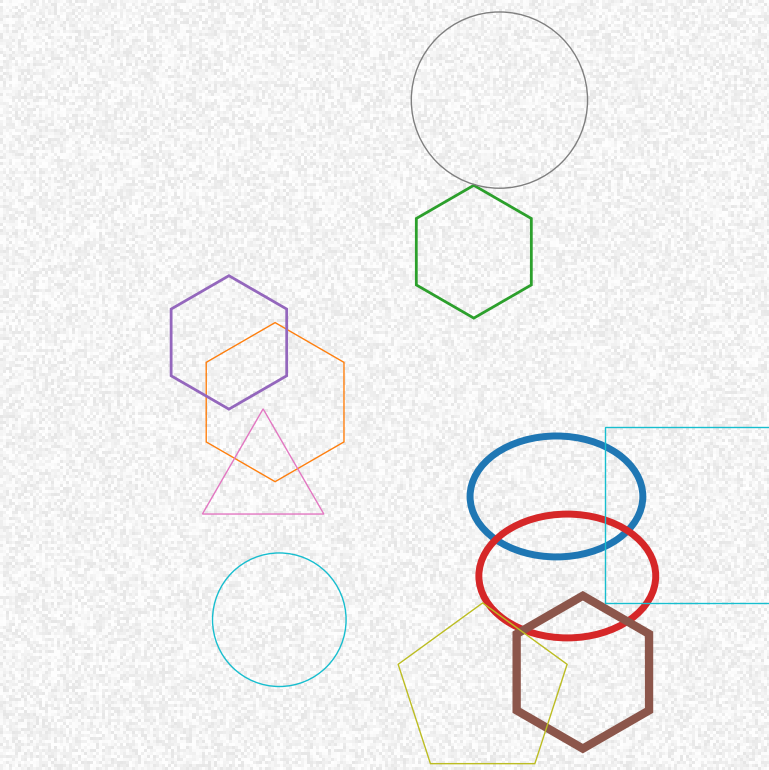[{"shape": "oval", "thickness": 2.5, "radius": 0.56, "center": [0.723, 0.355]}, {"shape": "hexagon", "thickness": 0.5, "radius": 0.52, "center": [0.357, 0.478]}, {"shape": "hexagon", "thickness": 1, "radius": 0.43, "center": [0.615, 0.673]}, {"shape": "oval", "thickness": 2.5, "radius": 0.57, "center": [0.737, 0.252]}, {"shape": "hexagon", "thickness": 1, "radius": 0.43, "center": [0.297, 0.555]}, {"shape": "hexagon", "thickness": 3, "radius": 0.5, "center": [0.757, 0.127]}, {"shape": "triangle", "thickness": 0.5, "radius": 0.46, "center": [0.342, 0.378]}, {"shape": "circle", "thickness": 0.5, "radius": 0.57, "center": [0.649, 0.87]}, {"shape": "pentagon", "thickness": 0.5, "radius": 0.58, "center": [0.627, 0.102]}, {"shape": "circle", "thickness": 0.5, "radius": 0.43, "center": [0.363, 0.195]}, {"shape": "square", "thickness": 0.5, "radius": 0.57, "center": [0.9, 0.331]}]